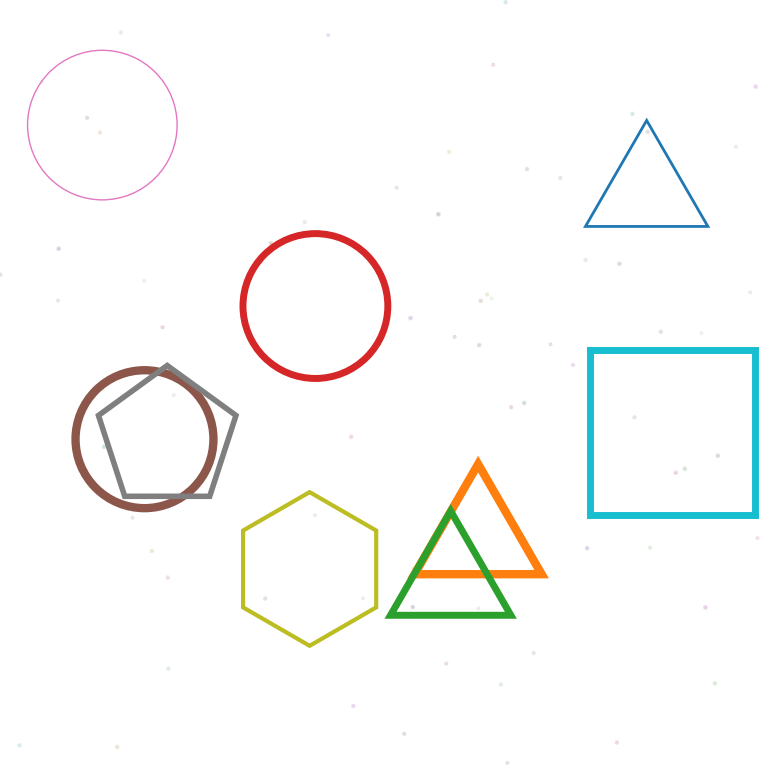[{"shape": "triangle", "thickness": 1, "radius": 0.46, "center": [0.84, 0.752]}, {"shape": "triangle", "thickness": 3, "radius": 0.48, "center": [0.621, 0.302]}, {"shape": "triangle", "thickness": 2.5, "radius": 0.45, "center": [0.585, 0.246]}, {"shape": "circle", "thickness": 2.5, "radius": 0.47, "center": [0.41, 0.603]}, {"shape": "circle", "thickness": 3, "radius": 0.45, "center": [0.188, 0.43]}, {"shape": "circle", "thickness": 0.5, "radius": 0.49, "center": [0.133, 0.838]}, {"shape": "pentagon", "thickness": 2, "radius": 0.47, "center": [0.217, 0.431]}, {"shape": "hexagon", "thickness": 1.5, "radius": 0.5, "center": [0.402, 0.261]}, {"shape": "square", "thickness": 2.5, "radius": 0.54, "center": [0.873, 0.438]}]